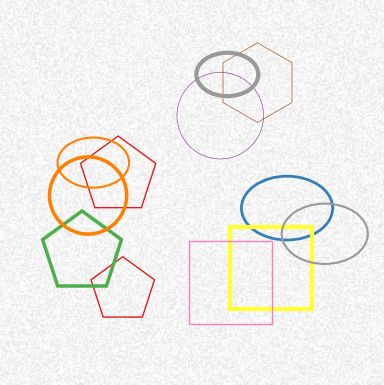[{"shape": "pentagon", "thickness": 1, "radius": 0.51, "center": [0.307, 0.544]}, {"shape": "pentagon", "thickness": 1, "radius": 0.43, "center": [0.319, 0.246]}, {"shape": "oval", "thickness": 2, "radius": 0.59, "center": [0.746, 0.459]}, {"shape": "pentagon", "thickness": 2.5, "radius": 0.54, "center": [0.213, 0.344]}, {"shape": "circle", "thickness": 0.5, "radius": 0.56, "center": [0.572, 0.7]}, {"shape": "oval", "thickness": 1.5, "radius": 0.46, "center": [0.242, 0.578]}, {"shape": "circle", "thickness": 2.5, "radius": 0.5, "center": [0.229, 0.492]}, {"shape": "square", "thickness": 3, "radius": 0.53, "center": [0.704, 0.303]}, {"shape": "hexagon", "thickness": 0.5, "radius": 0.52, "center": [0.669, 0.785]}, {"shape": "square", "thickness": 1, "radius": 0.54, "center": [0.598, 0.267]}, {"shape": "oval", "thickness": 3, "radius": 0.4, "center": [0.59, 0.807]}, {"shape": "oval", "thickness": 1.5, "radius": 0.56, "center": [0.844, 0.393]}]